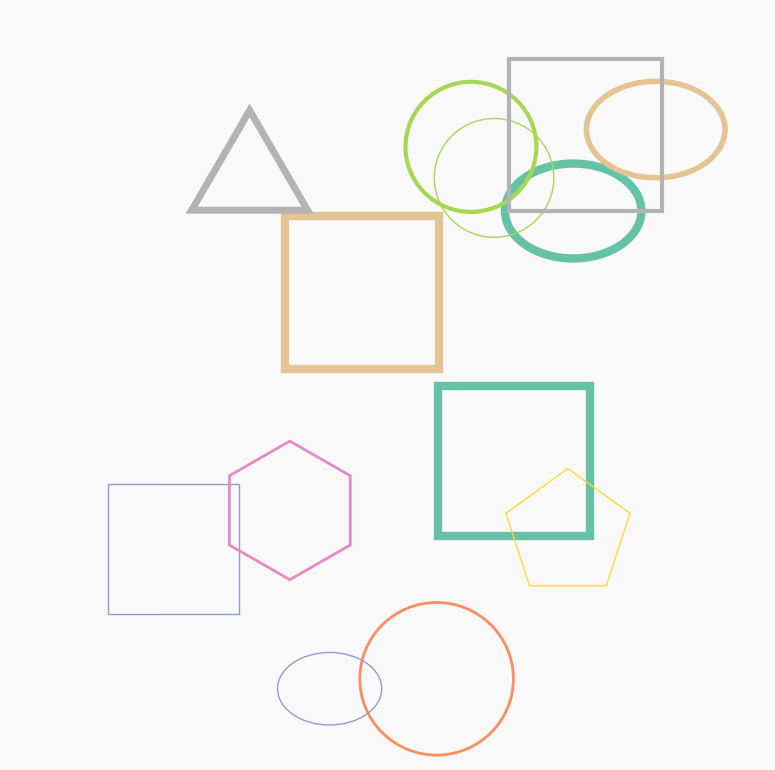[{"shape": "oval", "thickness": 3, "radius": 0.44, "center": [0.74, 0.726]}, {"shape": "square", "thickness": 3, "radius": 0.49, "center": [0.664, 0.401]}, {"shape": "circle", "thickness": 1, "radius": 0.5, "center": [0.563, 0.118]}, {"shape": "oval", "thickness": 0.5, "radius": 0.34, "center": [0.425, 0.106]}, {"shape": "square", "thickness": 0.5, "radius": 0.42, "center": [0.224, 0.287]}, {"shape": "hexagon", "thickness": 1, "radius": 0.45, "center": [0.374, 0.337]}, {"shape": "circle", "thickness": 0.5, "radius": 0.39, "center": [0.637, 0.769]}, {"shape": "circle", "thickness": 1.5, "radius": 0.42, "center": [0.608, 0.809]}, {"shape": "pentagon", "thickness": 0.5, "radius": 0.42, "center": [0.733, 0.307]}, {"shape": "oval", "thickness": 2, "radius": 0.45, "center": [0.846, 0.832]}, {"shape": "square", "thickness": 3, "radius": 0.5, "center": [0.468, 0.62]}, {"shape": "square", "thickness": 1.5, "radius": 0.49, "center": [0.755, 0.825]}, {"shape": "triangle", "thickness": 2.5, "radius": 0.43, "center": [0.322, 0.77]}]